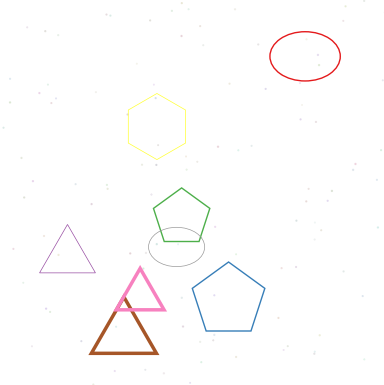[{"shape": "oval", "thickness": 1, "radius": 0.46, "center": [0.792, 0.854]}, {"shape": "pentagon", "thickness": 1, "radius": 0.5, "center": [0.594, 0.22]}, {"shape": "pentagon", "thickness": 1, "radius": 0.38, "center": [0.472, 0.435]}, {"shape": "triangle", "thickness": 0.5, "radius": 0.42, "center": [0.175, 0.333]}, {"shape": "hexagon", "thickness": 0.5, "radius": 0.43, "center": [0.408, 0.671]}, {"shape": "triangle", "thickness": 2.5, "radius": 0.49, "center": [0.322, 0.131]}, {"shape": "triangle", "thickness": 2.5, "radius": 0.36, "center": [0.364, 0.231]}, {"shape": "oval", "thickness": 0.5, "radius": 0.36, "center": [0.459, 0.359]}]